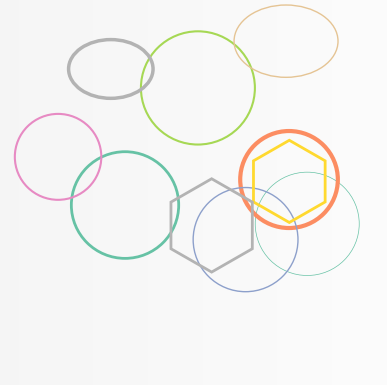[{"shape": "circle", "thickness": 0.5, "radius": 0.67, "center": [0.793, 0.419]}, {"shape": "circle", "thickness": 2, "radius": 0.69, "center": [0.323, 0.467]}, {"shape": "circle", "thickness": 3, "radius": 0.63, "center": [0.746, 0.534]}, {"shape": "circle", "thickness": 1, "radius": 0.68, "center": [0.634, 0.378]}, {"shape": "circle", "thickness": 1.5, "radius": 0.56, "center": [0.15, 0.593]}, {"shape": "circle", "thickness": 1.5, "radius": 0.74, "center": [0.511, 0.772]}, {"shape": "hexagon", "thickness": 2, "radius": 0.53, "center": [0.747, 0.529]}, {"shape": "oval", "thickness": 1, "radius": 0.67, "center": [0.738, 0.893]}, {"shape": "hexagon", "thickness": 2, "radius": 0.61, "center": [0.546, 0.414]}, {"shape": "oval", "thickness": 2.5, "radius": 0.54, "center": [0.286, 0.821]}]